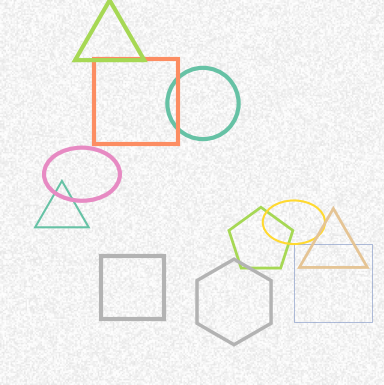[{"shape": "circle", "thickness": 3, "radius": 0.46, "center": [0.527, 0.731]}, {"shape": "triangle", "thickness": 1.5, "radius": 0.4, "center": [0.161, 0.45]}, {"shape": "square", "thickness": 3, "radius": 0.55, "center": [0.353, 0.737]}, {"shape": "square", "thickness": 0.5, "radius": 0.5, "center": [0.865, 0.265]}, {"shape": "oval", "thickness": 3, "radius": 0.49, "center": [0.213, 0.548]}, {"shape": "pentagon", "thickness": 2, "radius": 0.44, "center": [0.678, 0.374]}, {"shape": "triangle", "thickness": 3, "radius": 0.52, "center": [0.285, 0.896]}, {"shape": "oval", "thickness": 1.5, "radius": 0.4, "center": [0.763, 0.423]}, {"shape": "triangle", "thickness": 2, "radius": 0.51, "center": [0.866, 0.356]}, {"shape": "hexagon", "thickness": 2.5, "radius": 0.56, "center": [0.608, 0.216]}, {"shape": "square", "thickness": 3, "radius": 0.41, "center": [0.345, 0.253]}]